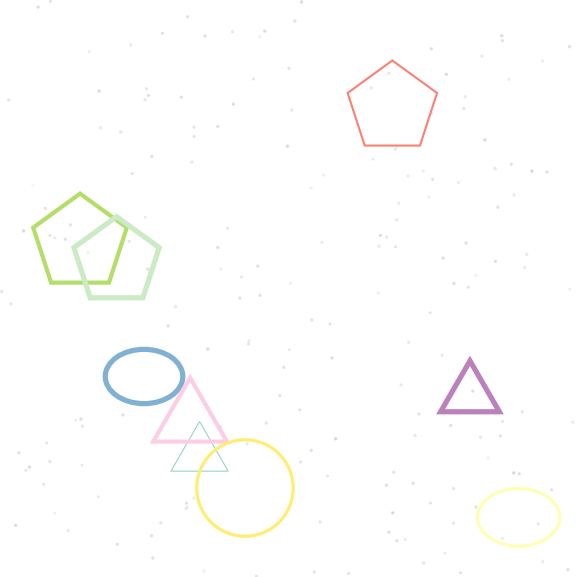[{"shape": "triangle", "thickness": 0.5, "radius": 0.29, "center": [0.346, 0.212]}, {"shape": "oval", "thickness": 1.5, "radius": 0.36, "center": [0.898, 0.103]}, {"shape": "pentagon", "thickness": 1, "radius": 0.41, "center": [0.679, 0.813]}, {"shape": "oval", "thickness": 2.5, "radius": 0.34, "center": [0.249, 0.347]}, {"shape": "pentagon", "thickness": 2, "radius": 0.43, "center": [0.139, 0.579]}, {"shape": "triangle", "thickness": 2, "radius": 0.37, "center": [0.329, 0.271]}, {"shape": "triangle", "thickness": 2.5, "radius": 0.29, "center": [0.814, 0.316]}, {"shape": "pentagon", "thickness": 2.5, "radius": 0.39, "center": [0.202, 0.546]}, {"shape": "circle", "thickness": 1.5, "radius": 0.42, "center": [0.424, 0.154]}]